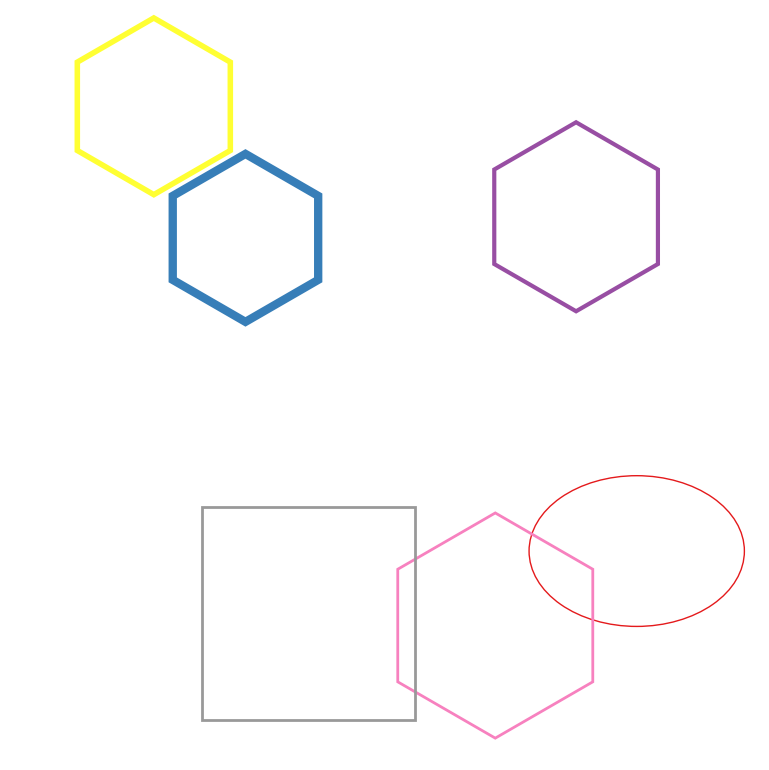[{"shape": "oval", "thickness": 0.5, "radius": 0.7, "center": [0.827, 0.284]}, {"shape": "hexagon", "thickness": 3, "radius": 0.55, "center": [0.319, 0.691]}, {"shape": "hexagon", "thickness": 1.5, "radius": 0.61, "center": [0.748, 0.718]}, {"shape": "hexagon", "thickness": 2, "radius": 0.57, "center": [0.2, 0.862]}, {"shape": "hexagon", "thickness": 1, "radius": 0.73, "center": [0.643, 0.188]}, {"shape": "square", "thickness": 1, "radius": 0.69, "center": [0.401, 0.204]}]